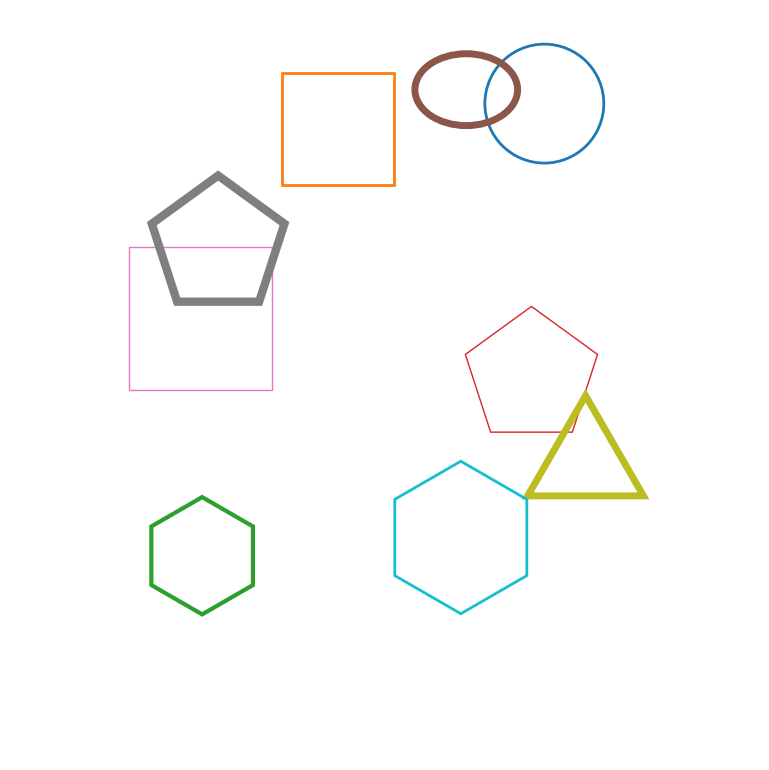[{"shape": "circle", "thickness": 1, "radius": 0.39, "center": [0.707, 0.865]}, {"shape": "square", "thickness": 1, "radius": 0.36, "center": [0.438, 0.832]}, {"shape": "hexagon", "thickness": 1.5, "radius": 0.38, "center": [0.263, 0.278]}, {"shape": "pentagon", "thickness": 0.5, "radius": 0.45, "center": [0.69, 0.512]}, {"shape": "oval", "thickness": 2.5, "radius": 0.33, "center": [0.606, 0.884]}, {"shape": "square", "thickness": 0.5, "radius": 0.46, "center": [0.26, 0.586]}, {"shape": "pentagon", "thickness": 3, "radius": 0.45, "center": [0.283, 0.681]}, {"shape": "triangle", "thickness": 2.5, "radius": 0.43, "center": [0.76, 0.399]}, {"shape": "hexagon", "thickness": 1, "radius": 0.5, "center": [0.598, 0.302]}]